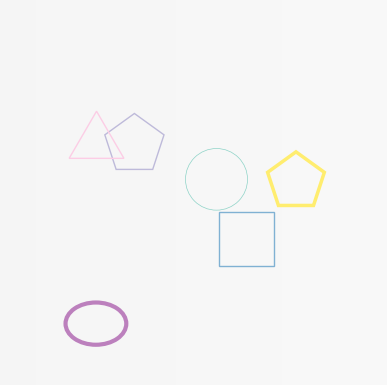[{"shape": "circle", "thickness": 0.5, "radius": 0.4, "center": [0.559, 0.534]}, {"shape": "pentagon", "thickness": 1, "radius": 0.4, "center": [0.347, 0.625]}, {"shape": "square", "thickness": 1, "radius": 0.35, "center": [0.636, 0.379]}, {"shape": "triangle", "thickness": 1, "radius": 0.41, "center": [0.249, 0.63]}, {"shape": "oval", "thickness": 3, "radius": 0.39, "center": [0.248, 0.159]}, {"shape": "pentagon", "thickness": 2.5, "radius": 0.38, "center": [0.764, 0.529]}]